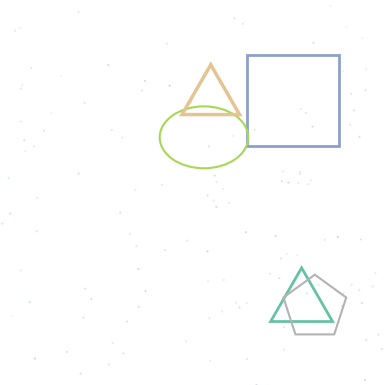[{"shape": "triangle", "thickness": 2, "radius": 0.46, "center": [0.783, 0.211]}, {"shape": "square", "thickness": 2, "radius": 0.59, "center": [0.761, 0.739]}, {"shape": "oval", "thickness": 1.5, "radius": 0.57, "center": [0.53, 0.643]}, {"shape": "triangle", "thickness": 2.5, "radius": 0.43, "center": [0.547, 0.746]}, {"shape": "pentagon", "thickness": 1.5, "radius": 0.43, "center": [0.818, 0.201]}]